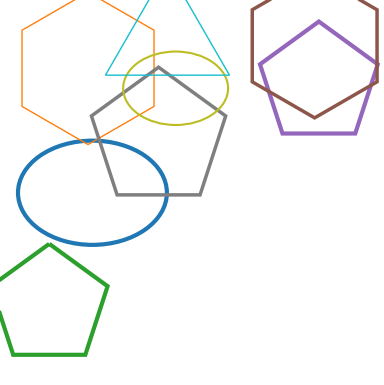[{"shape": "oval", "thickness": 3, "radius": 0.97, "center": [0.24, 0.499]}, {"shape": "hexagon", "thickness": 1, "radius": 0.99, "center": [0.229, 0.823]}, {"shape": "pentagon", "thickness": 3, "radius": 0.8, "center": [0.128, 0.207]}, {"shape": "pentagon", "thickness": 3, "radius": 0.8, "center": [0.828, 0.783]}, {"shape": "hexagon", "thickness": 2.5, "radius": 0.94, "center": [0.817, 0.881]}, {"shape": "pentagon", "thickness": 2.5, "radius": 0.92, "center": [0.412, 0.642]}, {"shape": "oval", "thickness": 1.5, "radius": 0.68, "center": [0.456, 0.771]}, {"shape": "triangle", "thickness": 1, "radius": 0.93, "center": [0.435, 0.898]}]